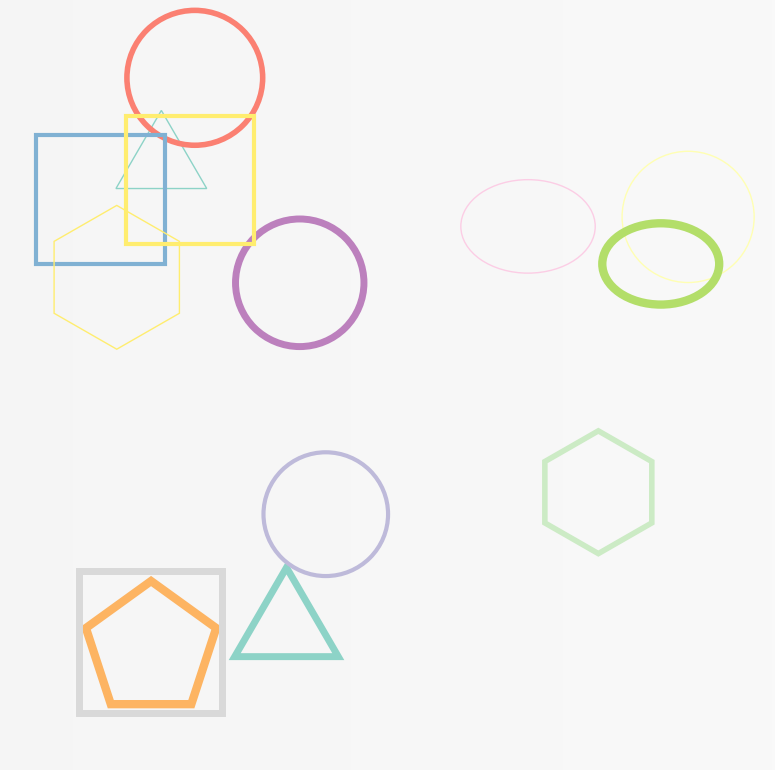[{"shape": "triangle", "thickness": 0.5, "radius": 0.34, "center": [0.208, 0.789]}, {"shape": "triangle", "thickness": 2.5, "radius": 0.39, "center": [0.37, 0.186]}, {"shape": "circle", "thickness": 0.5, "radius": 0.43, "center": [0.888, 0.718]}, {"shape": "circle", "thickness": 1.5, "radius": 0.4, "center": [0.42, 0.332]}, {"shape": "circle", "thickness": 2, "radius": 0.44, "center": [0.251, 0.899]}, {"shape": "square", "thickness": 1.5, "radius": 0.42, "center": [0.13, 0.741]}, {"shape": "pentagon", "thickness": 3, "radius": 0.44, "center": [0.195, 0.157]}, {"shape": "oval", "thickness": 3, "radius": 0.38, "center": [0.853, 0.657]}, {"shape": "oval", "thickness": 0.5, "radius": 0.43, "center": [0.681, 0.706]}, {"shape": "square", "thickness": 2.5, "radius": 0.46, "center": [0.195, 0.167]}, {"shape": "circle", "thickness": 2.5, "radius": 0.41, "center": [0.387, 0.633]}, {"shape": "hexagon", "thickness": 2, "radius": 0.4, "center": [0.772, 0.361]}, {"shape": "hexagon", "thickness": 0.5, "radius": 0.47, "center": [0.151, 0.64]}, {"shape": "square", "thickness": 1.5, "radius": 0.42, "center": [0.245, 0.766]}]